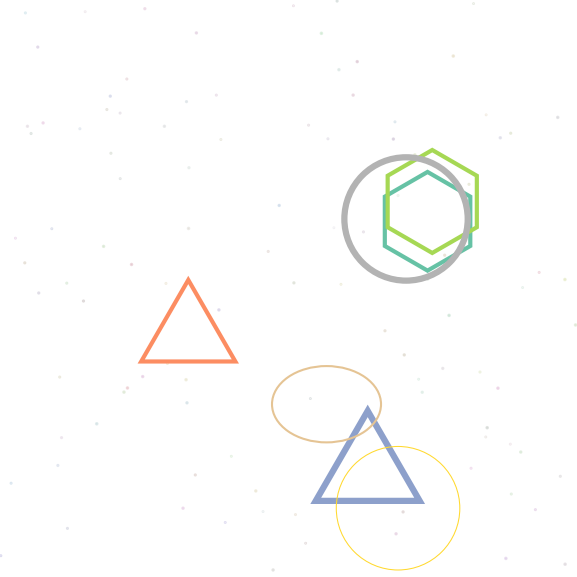[{"shape": "hexagon", "thickness": 2, "radius": 0.43, "center": [0.74, 0.616]}, {"shape": "triangle", "thickness": 2, "radius": 0.47, "center": [0.326, 0.42]}, {"shape": "triangle", "thickness": 3, "radius": 0.52, "center": [0.637, 0.184]}, {"shape": "hexagon", "thickness": 2, "radius": 0.45, "center": [0.748, 0.65]}, {"shape": "circle", "thickness": 0.5, "radius": 0.53, "center": [0.689, 0.119]}, {"shape": "oval", "thickness": 1, "radius": 0.47, "center": [0.565, 0.299]}, {"shape": "circle", "thickness": 3, "radius": 0.53, "center": [0.703, 0.62]}]